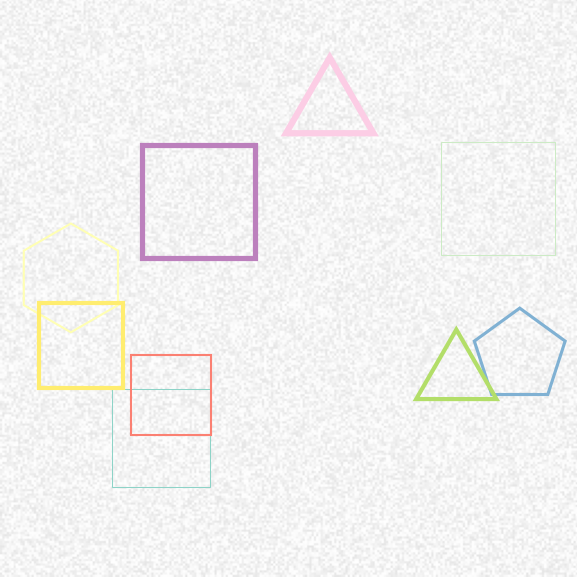[{"shape": "square", "thickness": 0.5, "radius": 0.42, "center": [0.279, 0.241]}, {"shape": "hexagon", "thickness": 1, "radius": 0.47, "center": [0.123, 0.518]}, {"shape": "square", "thickness": 1, "radius": 0.35, "center": [0.297, 0.315]}, {"shape": "pentagon", "thickness": 1.5, "radius": 0.41, "center": [0.9, 0.383]}, {"shape": "triangle", "thickness": 2, "radius": 0.4, "center": [0.79, 0.348]}, {"shape": "triangle", "thickness": 3, "radius": 0.44, "center": [0.571, 0.812]}, {"shape": "square", "thickness": 2.5, "radius": 0.49, "center": [0.344, 0.65]}, {"shape": "square", "thickness": 0.5, "radius": 0.49, "center": [0.862, 0.655]}, {"shape": "square", "thickness": 2, "radius": 0.37, "center": [0.14, 0.401]}]